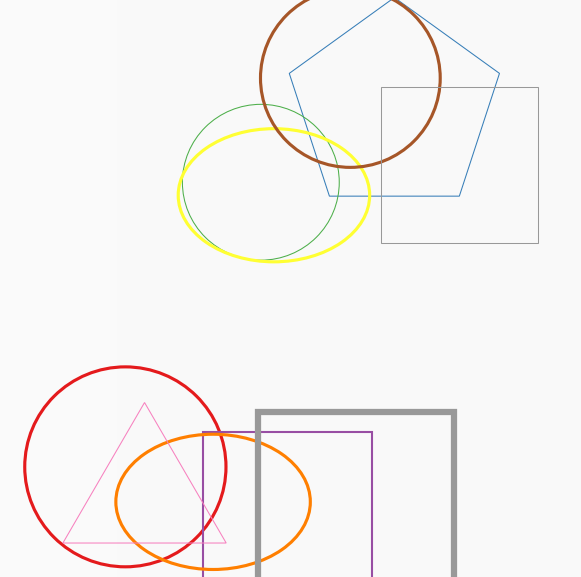[{"shape": "circle", "thickness": 1.5, "radius": 0.87, "center": [0.216, 0.191]}, {"shape": "pentagon", "thickness": 0.5, "radius": 0.95, "center": [0.678, 0.813]}, {"shape": "circle", "thickness": 0.5, "radius": 0.67, "center": [0.449, 0.684]}, {"shape": "square", "thickness": 1, "radius": 0.73, "center": [0.494, 0.106]}, {"shape": "oval", "thickness": 1.5, "radius": 0.84, "center": [0.367, 0.13]}, {"shape": "oval", "thickness": 1.5, "radius": 0.82, "center": [0.471, 0.661]}, {"shape": "circle", "thickness": 1.5, "radius": 0.77, "center": [0.603, 0.864]}, {"shape": "triangle", "thickness": 0.5, "radius": 0.81, "center": [0.249, 0.14]}, {"shape": "square", "thickness": 0.5, "radius": 0.68, "center": [0.79, 0.713]}, {"shape": "square", "thickness": 3, "radius": 0.84, "center": [0.612, 0.117]}]